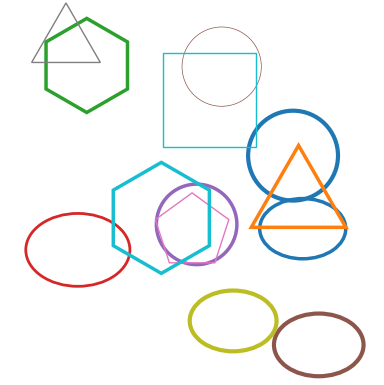[{"shape": "circle", "thickness": 3, "radius": 0.58, "center": [0.761, 0.596]}, {"shape": "oval", "thickness": 2.5, "radius": 0.56, "center": [0.786, 0.406]}, {"shape": "triangle", "thickness": 2.5, "radius": 0.71, "center": [0.776, 0.48]}, {"shape": "hexagon", "thickness": 2.5, "radius": 0.61, "center": [0.225, 0.83]}, {"shape": "oval", "thickness": 2, "radius": 0.68, "center": [0.202, 0.351]}, {"shape": "circle", "thickness": 2.5, "radius": 0.52, "center": [0.511, 0.417]}, {"shape": "oval", "thickness": 3, "radius": 0.58, "center": [0.828, 0.104]}, {"shape": "circle", "thickness": 0.5, "radius": 0.51, "center": [0.576, 0.827]}, {"shape": "pentagon", "thickness": 1, "radius": 0.5, "center": [0.499, 0.399]}, {"shape": "triangle", "thickness": 1, "radius": 0.52, "center": [0.171, 0.889]}, {"shape": "oval", "thickness": 3, "radius": 0.56, "center": [0.606, 0.166]}, {"shape": "square", "thickness": 1, "radius": 0.61, "center": [0.544, 0.74]}, {"shape": "hexagon", "thickness": 2.5, "radius": 0.72, "center": [0.419, 0.434]}]